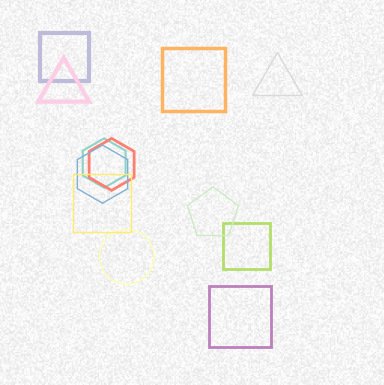[{"shape": "hexagon", "thickness": 1.5, "radius": 0.32, "center": [0.271, 0.576]}, {"shape": "circle", "thickness": 1, "radius": 0.36, "center": [0.329, 0.333]}, {"shape": "square", "thickness": 3, "radius": 0.32, "center": [0.168, 0.852]}, {"shape": "hexagon", "thickness": 2, "radius": 0.34, "center": [0.29, 0.573]}, {"shape": "hexagon", "thickness": 1, "radius": 0.38, "center": [0.266, 0.548]}, {"shape": "square", "thickness": 2.5, "radius": 0.41, "center": [0.502, 0.794]}, {"shape": "square", "thickness": 2, "radius": 0.3, "center": [0.641, 0.361]}, {"shape": "triangle", "thickness": 3, "radius": 0.38, "center": [0.166, 0.774]}, {"shape": "triangle", "thickness": 1, "radius": 0.37, "center": [0.721, 0.789]}, {"shape": "square", "thickness": 2, "radius": 0.4, "center": [0.623, 0.178]}, {"shape": "pentagon", "thickness": 1, "radius": 0.35, "center": [0.553, 0.445]}, {"shape": "square", "thickness": 1, "radius": 0.38, "center": [0.266, 0.473]}]